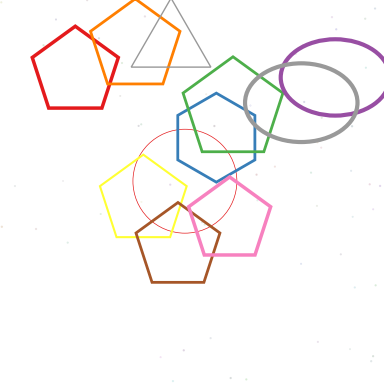[{"shape": "circle", "thickness": 0.5, "radius": 0.67, "center": [0.48, 0.529]}, {"shape": "pentagon", "thickness": 2.5, "radius": 0.59, "center": [0.196, 0.814]}, {"shape": "hexagon", "thickness": 2, "radius": 0.58, "center": [0.562, 0.642]}, {"shape": "pentagon", "thickness": 2, "radius": 0.68, "center": [0.605, 0.716]}, {"shape": "oval", "thickness": 3, "radius": 0.71, "center": [0.871, 0.799]}, {"shape": "pentagon", "thickness": 2, "radius": 0.61, "center": [0.351, 0.881]}, {"shape": "pentagon", "thickness": 1.5, "radius": 0.59, "center": [0.372, 0.48]}, {"shape": "pentagon", "thickness": 2, "radius": 0.57, "center": [0.462, 0.359]}, {"shape": "pentagon", "thickness": 2.5, "radius": 0.56, "center": [0.596, 0.428]}, {"shape": "oval", "thickness": 3, "radius": 0.73, "center": [0.783, 0.733]}, {"shape": "triangle", "thickness": 1, "radius": 0.6, "center": [0.444, 0.885]}]